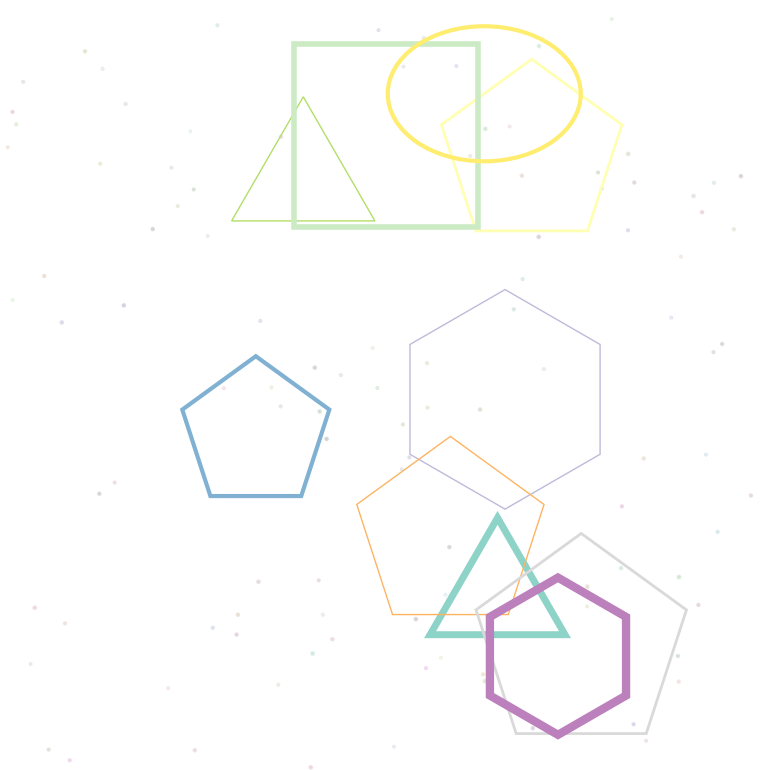[{"shape": "triangle", "thickness": 2.5, "radius": 0.51, "center": [0.646, 0.226]}, {"shape": "pentagon", "thickness": 1, "radius": 0.62, "center": [0.69, 0.8]}, {"shape": "hexagon", "thickness": 0.5, "radius": 0.71, "center": [0.656, 0.481]}, {"shape": "pentagon", "thickness": 1.5, "radius": 0.5, "center": [0.332, 0.437]}, {"shape": "pentagon", "thickness": 0.5, "radius": 0.64, "center": [0.585, 0.305]}, {"shape": "triangle", "thickness": 0.5, "radius": 0.54, "center": [0.394, 0.767]}, {"shape": "pentagon", "thickness": 1, "radius": 0.72, "center": [0.755, 0.164]}, {"shape": "hexagon", "thickness": 3, "radius": 0.51, "center": [0.725, 0.148]}, {"shape": "square", "thickness": 2, "radius": 0.6, "center": [0.502, 0.824]}, {"shape": "oval", "thickness": 1.5, "radius": 0.63, "center": [0.629, 0.878]}]